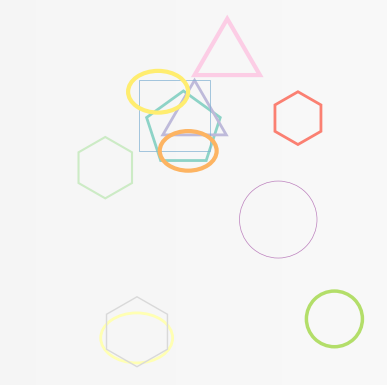[{"shape": "pentagon", "thickness": 2, "radius": 0.5, "center": [0.473, 0.664]}, {"shape": "oval", "thickness": 2, "radius": 0.46, "center": [0.353, 0.122]}, {"shape": "triangle", "thickness": 2, "radius": 0.47, "center": [0.502, 0.697]}, {"shape": "hexagon", "thickness": 2, "radius": 0.34, "center": [0.769, 0.693]}, {"shape": "square", "thickness": 0.5, "radius": 0.46, "center": [0.451, 0.701]}, {"shape": "oval", "thickness": 3, "radius": 0.37, "center": [0.486, 0.608]}, {"shape": "circle", "thickness": 2.5, "radius": 0.36, "center": [0.863, 0.172]}, {"shape": "triangle", "thickness": 3, "radius": 0.49, "center": [0.586, 0.854]}, {"shape": "hexagon", "thickness": 1, "radius": 0.45, "center": [0.353, 0.138]}, {"shape": "circle", "thickness": 0.5, "radius": 0.5, "center": [0.718, 0.43]}, {"shape": "hexagon", "thickness": 1.5, "radius": 0.4, "center": [0.272, 0.564]}, {"shape": "oval", "thickness": 3, "radius": 0.39, "center": [0.408, 0.762]}]